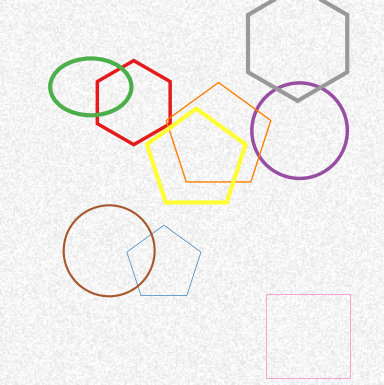[{"shape": "hexagon", "thickness": 2.5, "radius": 0.55, "center": [0.347, 0.733]}, {"shape": "pentagon", "thickness": 0.5, "radius": 0.51, "center": [0.426, 0.314]}, {"shape": "oval", "thickness": 3, "radius": 0.53, "center": [0.236, 0.774]}, {"shape": "circle", "thickness": 2.5, "radius": 0.62, "center": [0.778, 0.661]}, {"shape": "pentagon", "thickness": 1, "radius": 0.71, "center": [0.568, 0.643]}, {"shape": "pentagon", "thickness": 3, "radius": 0.67, "center": [0.51, 0.583]}, {"shape": "circle", "thickness": 1.5, "radius": 0.59, "center": [0.284, 0.349]}, {"shape": "square", "thickness": 0.5, "radius": 0.54, "center": [0.8, 0.127]}, {"shape": "hexagon", "thickness": 3, "radius": 0.74, "center": [0.773, 0.887]}]